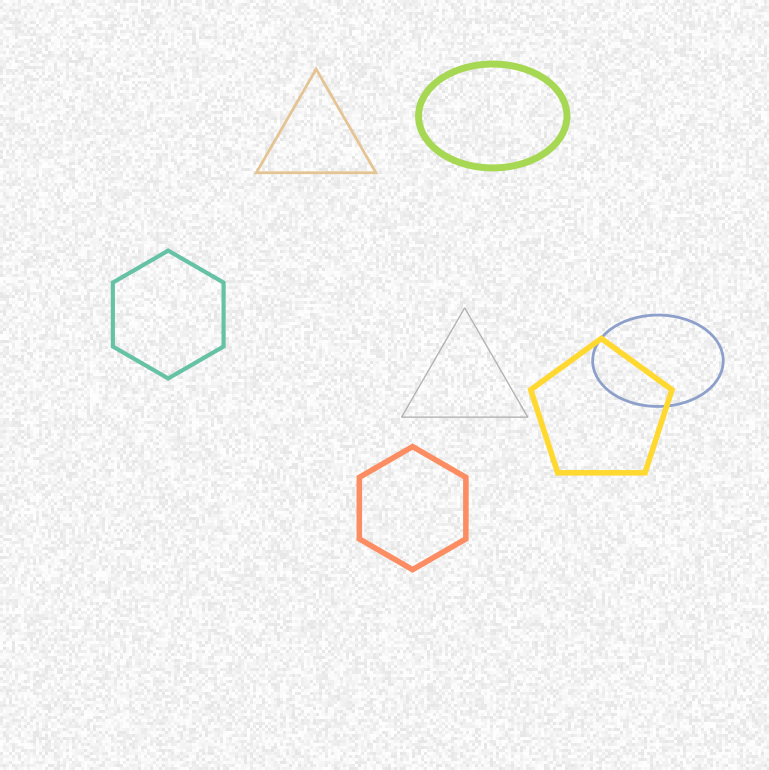[{"shape": "hexagon", "thickness": 1.5, "radius": 0.42, "center": [0.218, 0.592]}, {"shape": "hexagon", "thickness": 2, "radius": 0.4, "center": [0.536, 0.34]}, {"shape": "oval", "thickness": 1, "radius": 0.42, "center": [0.854, 0.531]}, {"shape": "oval", "thickness": 2.5, "radius": 0.48, "center": [0.64, 0.849]}, {"shape": "pentagon", "thickness": 2, "radius": 0.48, "center": [0.781, 0.464]}, {"shape": "triangle", "thickness": 1, "radius": 0.45, "center": [0.411, 0.821]}, {"shape": "triangle", "thickness": 0.5, "radius": 0.47, "center": [0.603, 0.506]}]